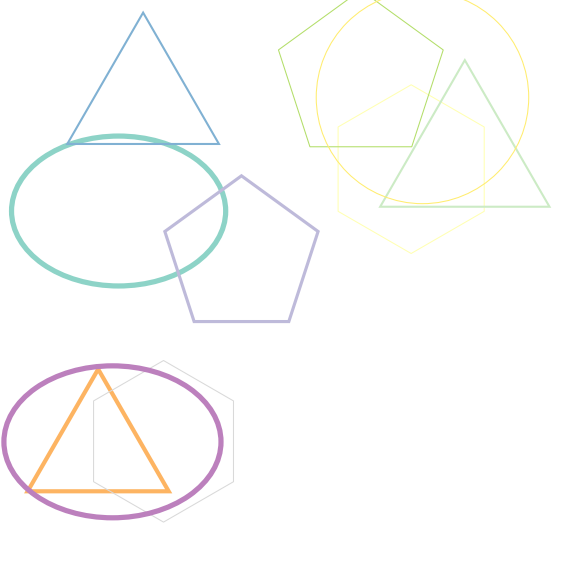[{"shape": "oval", "thickness": 2.5, "radius": 0.93, "center": [0.205, 0.634]}, {"shape": "hexagon", "thickness": 0.5, "radius": 0.73, "center": [0.712, 0.706]}, {"shape": "pentagon", "thickness": 1.5, "radius": 0.7, "center": [0.418, 0.555]}, {"shape": "triangle", "thickness": 1, "radius": 0.76, "center": [0.248, 0.826]}, {"shape": "triangle", "thickness": 2, "radius": 0.7, "center": [0.17, 0.219]}, {"shape": "pentagon", "thickness": 0.5, "radius": 0.75, "center": [0.625, 0.866]}, {"shape": "hexagon", "thickness": 0.5, "radius": 0.7, "center": [0.283, 0.235]}, {"shape": "oval", "thickness": 2.5, "radius": 0.94, "center": [0.195, 0.234]}, {"shape": "triangle", "thickness": 1, "radius": 0.85, "center": [0.805, 0.726]}, {"shape": "circle", "thickness": 0.5, "radius": 0.92, "center": [0.732, 0.83]}]